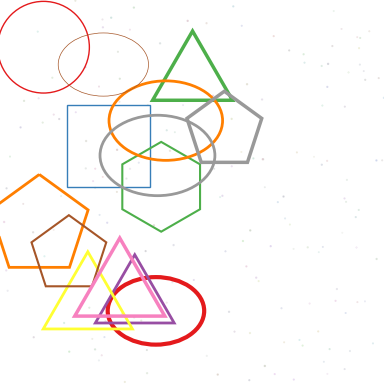[{"shape": "oval", "thickness": 3, "radius": 0.63, "center": [0.405, 0.193]}, {"shape": "circle", "thickness": 1, "radius": 0.6, "center": [0.113, 0.877]}, {"shape": "square", "thickness": 1, "radius": 0.54, "center": [0.283, 0.621]}, {"shape": "hexagon", "thickness": 1.5, "radius": 0.58, "center": [0.419, 0.515]}, {"shape": "triangle", "thickness": 2.5, "radius": 0.6, "center": [0.5, 0.799]}, {"shape": "triangle", "thickness": 2, "radius": 0.59, "center": [0.35, 0.22]}, {"shape": "pentagon", "thickness": 2, "radius": 0.67, "center": [0.102, 0.413]}, {"shape": "oval", "thickness": 2, "radius": 0.74, "center": [0.431, 0.687]}, {"shape": "triangle", "thickness": 2, "radius": 0.67, "center": [0.228, 0.212]}, {"shape": "oval", "thickness": 0.5, "radius": 0.59, "center": [0.268, 0.832]}, {"shape": "pentagon", "thickness": 1.5, "radius": 0.51, "center": [0.179, 0.339]}, {"shape": "triangle", "thickness": 2.5, "radius": 0.68, "center": [0.311, 0.247]}, {"shape": "pentagon", "thickness": 2.5, "radius": 0.51, "center": [0.583, 0.661]}, {"shape": "oval", "thickness": 2, "radius": 0.75, "center": [0.409, 0.596]}]